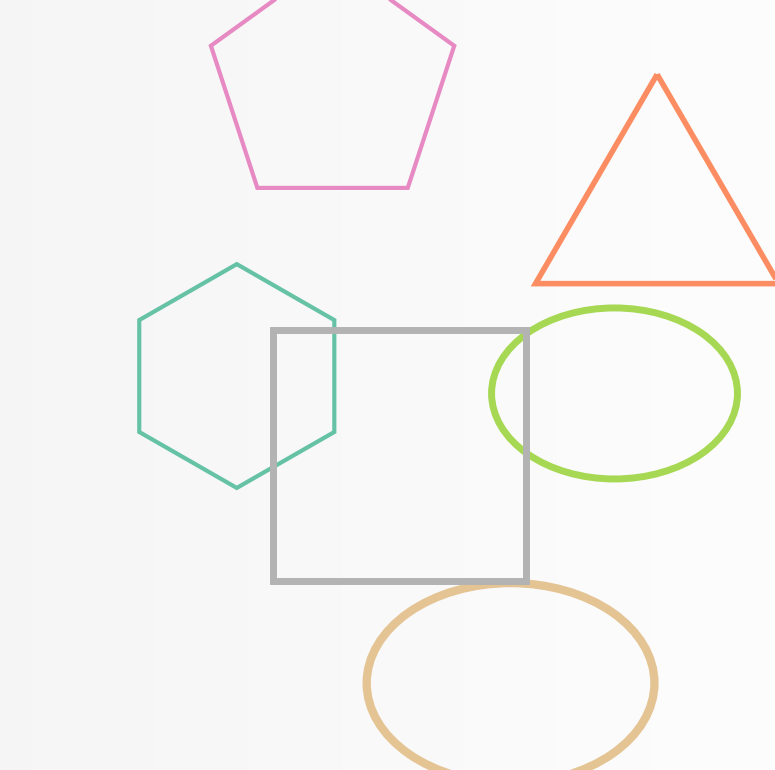[{"shape": "hexagon", "thickness": 1.5, "radius": 0.73, "center": [0.306, 0.512]}, {"shape": "triangle", "thickness": 2, "radius": 0.91, "center": [0.848, 0.722]}, {"shape": "pentagon", "thickness": 1.5, "radius": 0.83, "center": [0.429, 0.89]}, {"shape": "oval", "thickness": 2.5, "radius": 0.79, "center": [0.793, 0.489]}, {"shape": "oval", "thickness": 3, "radius": 0.93, "center": [0.659, 0.113]}, {"shape": "square", "thickness": 2.5, "radius": 0.81, "center": [0.516, 0.409]}]